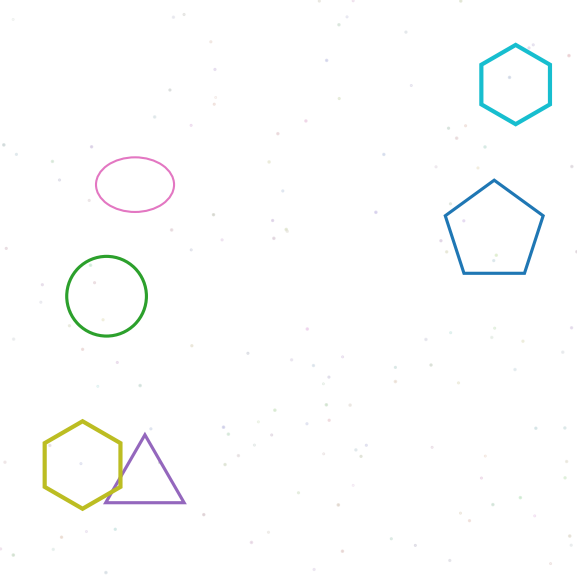[{"shape": "pentagon", "thickness": 1.5, "radius": 0.45, "center": [0.856, 0.598]}, {"shape": "circle", "thickness": 1.5, "radius": 0.34, "center": [0.185, 0.486]}, {"shape": "triangle", "thickness": 1.5, "radius": 0.39, "center": [0.251, 0.168]}, {"shape": "oval", "thickness": 1, "radius": 0.34, "center": [0.234, 0.679]}, {"shape": "hexagon", "thickness": 2, "radius": 0.38, "center": [0.143, 0.194]}, {"shape": "hexagon", "thickness": 2, "radius": 0.34, "center": [0.893, 0.853]}]